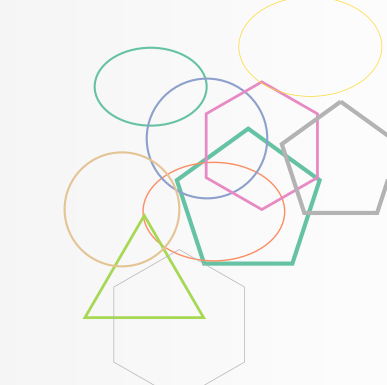[{"shape": "oval", "thickness": 1.5, "radius": 0.72, "center": [0.389, 0.775]}, {"shape": "pentagon", "thickness": 3, "radius": 0.97, "center": [0.641, 0.472]}, {"shape": "oval", "thickness": 1, "radius": 0.91, "center": [0.552, 0.45]}, {"shape": "circle", "thickness": 1.5, "radius": 0.78, "center": [0.534, 0.64]}, {"shape": "hexagon", "thickness": 2, "radius": 0.83, "center": [0.676, 0.622]}, {"shape": "triangle", "thickness": 2, "radius": 0.88, "center": [0.372, 0.263]}, {"shape": "oval", "thickness": 0.5, "radius": 0.92, "center": [0.801, 0.879]}, {"shape": "circle", "thickness": 1.5, "radius": 0.74, "center": [0.315, 0.456]}, {"shape": "hexagon", "thickness": 0.5, "radius": 0.97, "center": [0.462, 0.157]}, {"shape": "pentagon", "thickness": 3, "radius": 0.8, "center": [0.879, 0.576]}]